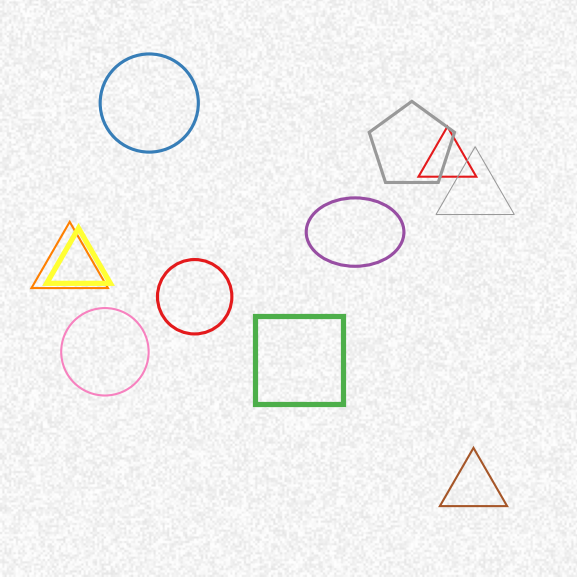[{"shape": "circle", "thickness": 1.5, "radius": 0.32, "center": [0.337, 0.485]}, {"shape": "triangle", "thickness": 1, "radius": 0.29, "center": [0.775, 0.722]}, {"shape": "circle", "thickness": 1.5, "radius": 0.42, "center": [0.258, 0.821]}, {"shape": "square", "thickness": 2.5, "radius": 0.38, "center": [0.517, 0.376]}, {"shape": "oval", "thickness": 1.5, "radius": 0.42, "center": [0.615, 0.597]}, {"shape": "triangle", "thickness": 1, "radius": 0.38, "center": [0.121, 0.539]}, {"shape": "triangle", "thickness": 2.5, "radius": 0.32, "center": [0.136, 0.54]}, {"shape": "triangle", "thickness": 1, "radius": 0.34, "center": [0.82, 0.156]}, {"shape": "circle", "thickness": 1, "radius": 0.38, "center": [0.182, 0.39]}, {"shape": "triangle", "thickness": 0.5, "radius": 0.39, "center": [0.823, 0.667]}, {"shape": "pentagon", "thickness": 1.5, "radius": 0.39, "center": [0.713, 0.746]}]